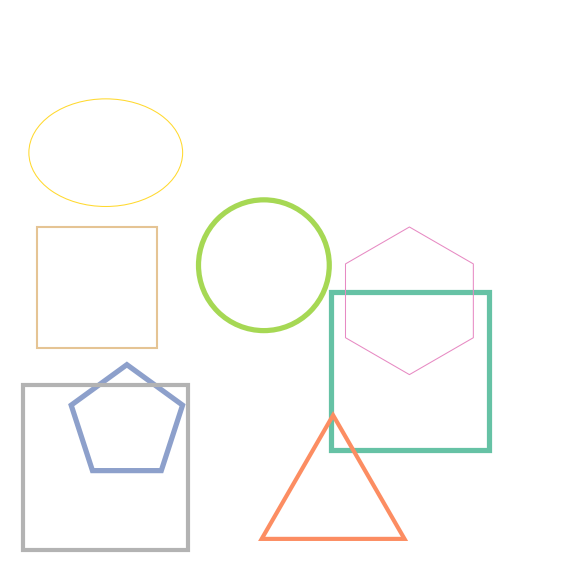[{"shape": "square", "thickness": 2.5, "radius": 0.68, "center": [0.71, 0.357]}, {"shape": "triangle", "thickness": 2, "radius": 0.71, "center": [0.577, 0.137]}, {"shape": "pentagon", "thickness": 2.5, "radius": 0.51, "center": [0.22, 0.266]}, {"shape": "hexagon", "thickness": 0.5, "radius": 0.64, "center": [0.709, 0.478]}, {"shape": "circle", "thickness": 2.5, "radius": 0.57, "center": [0.457, 0.54]}, {"shape": "oval", "thickness": 0.5, "radius": 0.67, "center": [0.183, 0.735]}, {"shape": "square", "thickness": 1, "radius": 0.52, "center": [0.168, 0.501]}, {"shape": "square", "thickness": 2, "radius": 0.71, "center": [0.183, 0.189]}]